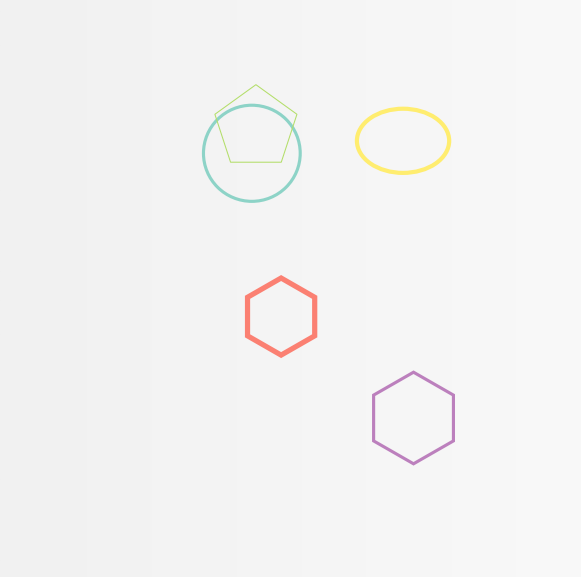[{"shape": "circle", "thickness": 1.5, "radius": 0.42, "center": [0.433, 0.734]}, {"shape": "hexagon", "thickness": 2.5, "radius": 0.33, "center": [0.484, 0.451]}, {"shape": "pentagon", "thickness": 0.5, "radius": 0.37, "center": [0.44, 0.778]}, {"shape": "hexagon", "thickness": 1.5, "radius": 0.4, "center": [0.711, 0.275]}, {"shape": "oval", "thickness": 2, "radius": 0.4, "center": [0.693, 0.755]}]